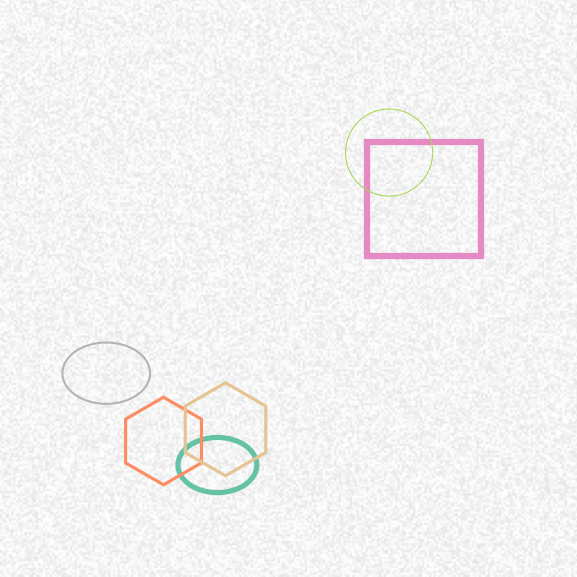[{"shape": "oval", "thickness": 2.5, "radius": 0.34, "center": [0.376, 0.194]}, {"shape": "hexagon", "thickness": 1.5, "radius": 0.38, "center": [0.283, 0.235]}, {"shape": "square", "thickness": 3, "radius": 0.49, "center": [0.734, 0.654]}, {"shape": "circle", "thickness": 0.5, "radius": 0.38, "center": [0.674, 0.735]}, {"shape": "hexagon", "thickness": 1.5, "radius": 0.4, "center": [0.39, 0.256]}, {"shape": "oval", "thickness": 1, "radius": 0.38, "center": [0.184, 0.353]}]